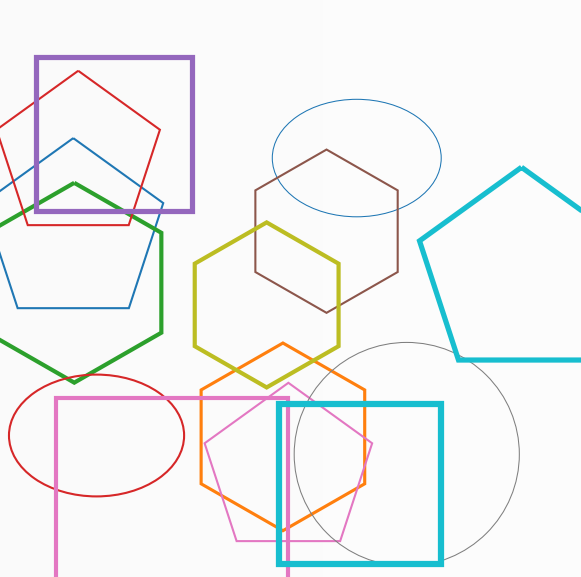[{"shape": "pentagon", "thickness": 1, "radius": 0.81, "center": [0.126, 0.597]}, {"shape": "oval", "thickness": 0.5, "radius": 0.73, "center": [0.614, 0.725]}, {"shape": "hexagon", "thickness": 1.5, "radius": 0.81, "center": [0.487, 0.243]}, {"shape": "hexagon", "thickness": 2, "radius": 0.86, "center": [0.128, 0.51]}, {"shape": "oval", "thickness": 1, "radius": 0.75, "center": [0.166, 0.245]}, {"shape": "pentagon", "thickness": 1, "radius": 0.74, "center": [0.135, 0.729]}, {"shape": "square", "thickness": 2.5, "radius": 0.67, "center": [0.196, 0.767]}, {"shape": "hexagon", "thickness": 1, "radius": 0.71, "center": [0.562, 0.599]}, {"shape": "square", "thickness": 2, "radius": 1.0, "center": [0.296, 0.111]}, {"shape": "pentagon", "thickness": 1, "radius": 0.76, "center": [0.496, 0.185]}, {"shape": "circle", "thickness": 0.5, "radius": 0.97, "center": [0.7, 0.213]}, {"shape": "hexagon", "thickness": 2, "radius": 0.71, "center": [0.459, 0.471]}, {"shape": "square", "thickness": 3, "radius": 0.69, "center": [0.619, 0.161]}, {"shape": "pentagon", "thickness": 2.5, "radius": 0.92, "center": [0.897, 0.525]}]